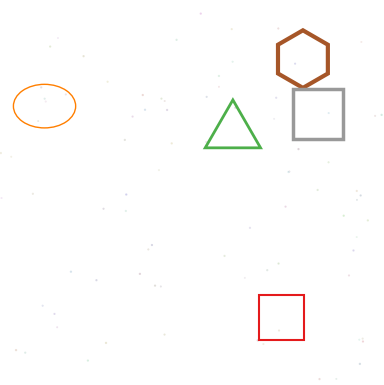[{"shape": "square", "thickness": 1.5, "radius": 0.3, "center": [0.731, 0.175]}, {"shape": "triangle", "thickness": 2, "radius": 0.41, "center": [0.605, 0.658]}, {"shape": "oval", "thickness": 1, "radius": 0.4, "center": [0.116, 0.724]}, {"shape": "hexagon", "thickness": 3, "radius": 0.37, "center": [0.787, 0.846]}, {"shape": "square", "thickness": 2.5, "radius": 0.32, "center": [0.827, 0.704]}]